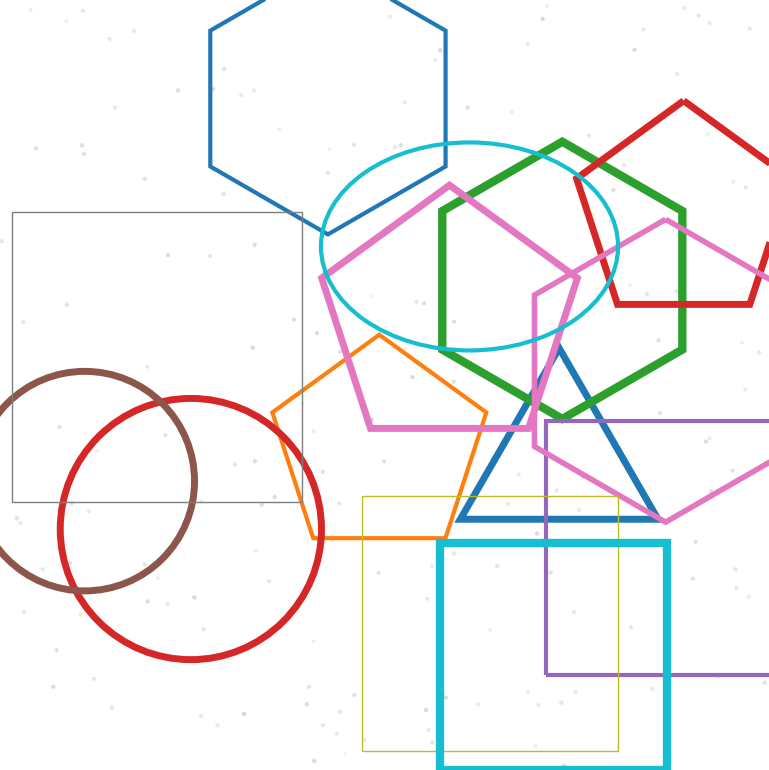[{"shape": "hexagon", "thickness": 1.5, "radius": 0.88, "center": [0.426, 0.872]}, {"shape": "triangle", "thickness": 2.5, "radius": 0.74, "center": [0.726, 0.4]}, {"shape": "pentagon", "thickness": 1.5, "radius": 0.73, "center": [0.493, 0.419]}, {"shape": "hexagon", "thickness": 3, "radius": 0.9, "center": [0.73, 0.636]}, {"shape": "pentagon", "thickness": 2.5, "radius": 0.73, "center": [0.888, 0.723]}, {"shape": "circle", "thickness": 2.5, "radius": 0.85, "center": [0.248, 0.313]}, {"shape": "square", "thickness": 1.5, "radius": 0.82, "center": [0.874, 0.288]}, {"shape": "circle", "thickness": 2.5, "radius": 0.71, "center": [0.11, 0.375]}, {"shape": "pentagon", "thickness": 2.5, "radius": 0.87, "center": [0.584, 0.585]}, {"shape": "hexagon", "thickness": 2, "radius": 0.98, "center": [0.864, 0.519]}, {"shape": "square", "thickness": 0.5, "radius": 0.94, "center": [0.204, 0.536]}, {"shape": "square", "thickness": 0.5, "radius": 0.83, "center": [0.636, 0.19]}, {"shape": "square", "thickness": 3, "radius": 0.74, "center": [0.719, 0.147]}, {"shape": "oval", "thickness": 1.5, "radius": 0.96, "center": [0.61, 0.68]}]